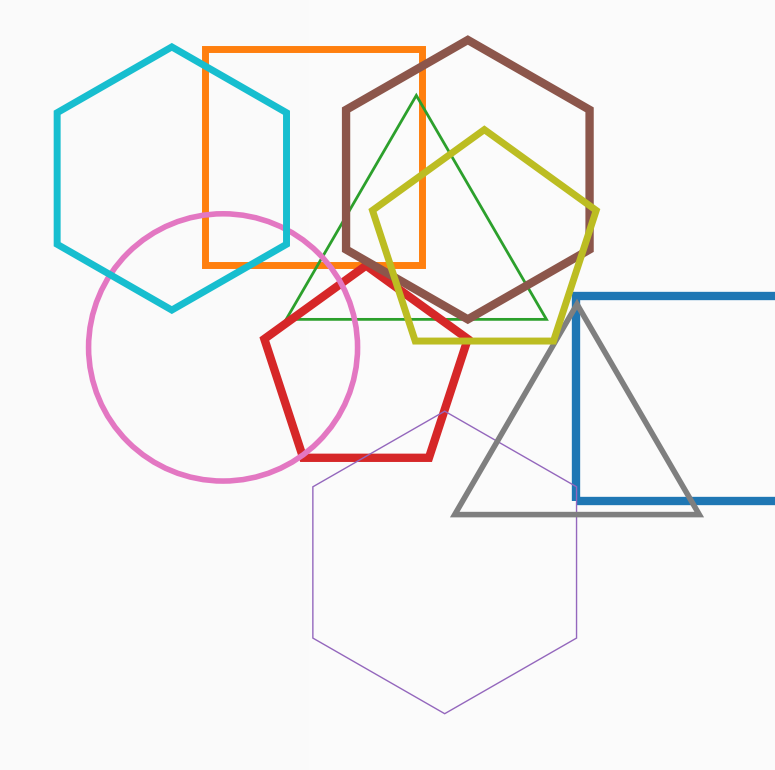[{"shape": "square", "thickness": 3, "radius": 0.67, "center": [0.877, 0.483]}, {"shape": "square", "thickness": 2.5, "radius": 0.7, "center": [0.404, 0.796]}, {"shape": "triangle", "thickness": 1, "radius": 0.97, "center": [0.537, 0.682]}, {"shape": "pentagon", "thickness": 3, "radius": 0.69, "center": [0.472, 0.517]}, {"shape": "hexagon", "thickness": 0.5, "radius": 0.98, "center": [0.574, 0.27]}, {"shape": "hexagon", "thickness": 3, "radius": 0.91, "center": [0.604, 0.767]}, {"shape": "circle", "thickness": 2, "radius": 0.87, "center": [0.288, 0.549]}, {"shape": "triangle", "thickness": 2, "radius": 0.91, "center": [0.745, 0.423]}, {"shape": "pentagon", "thickness": 2.5, "radius": 0.76, "center": [0.625, 0.68]}, {"shape": "hexagon", "thickness": 2.5, "radius": 0.85, "center": [0.222, 0.768]}]